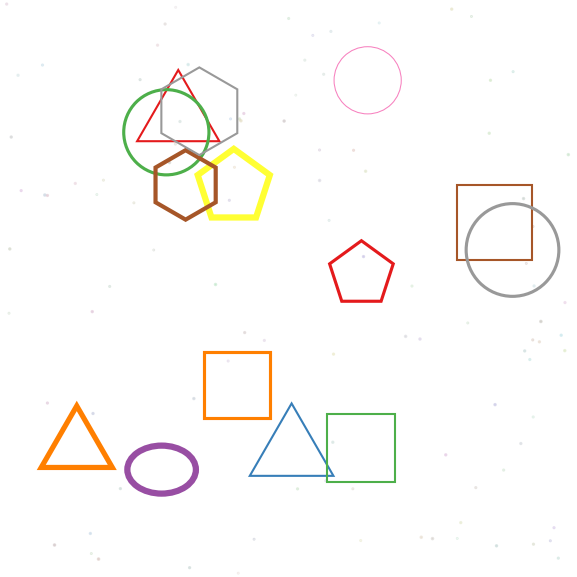[{"shape": "triangle", "thickness": 1, "radius": 0.41, "center": [0.309, 0.796]}, {"shape": "pentagon", "thickness": 1.5, "radius": 0.29, "center": [0.626, 0.524]}, {"shape": "triangle", "thickness": 1, "radius": 0.42, "center": [0.505, 0.217]}, {"shape": "square", "thickness": 1, "radius": 0.29, "center": [0.626, 0.223]}, {"shape": "circle", "thickness": 1.5, "radius": 0.37, "center": [0.288, 0.77]}, {"shape": "oval", "thickness": 3, "radius": 0.3, "center": [0.28, 0.186]}, {"shape": "square", "thickness": 1.5, "radius": 0.29, "center": [0.411, 0.332]}, {"shape": "triangle", "thickness": 2.5, "radius": 0.36, "center": [0.133, 0.225]}, {"shape": "pentagon", "thickness": 3, "radius": 0.33, "center": [0.405, 0.676]}, {"shape": "hexagon", "thickness": 2, "radius": 0.3, "center": [0.321, 0.679]}, {"shape": "square", "thickness": 1, "radius": 0.32, "center": [0.856, 0.614]}, {"shape": "circle", "thickness": 0.5, "radius": 0.29, "center": [0.637, 0.86]}, {"shape": "hexagon", "thickness": 1, "radius": 0.38, "center": [0.345, 0.807]}, {"shape": "circle", "thickness": 1.5, "radius": 0.4, "center": [0.887, 0.566]}]